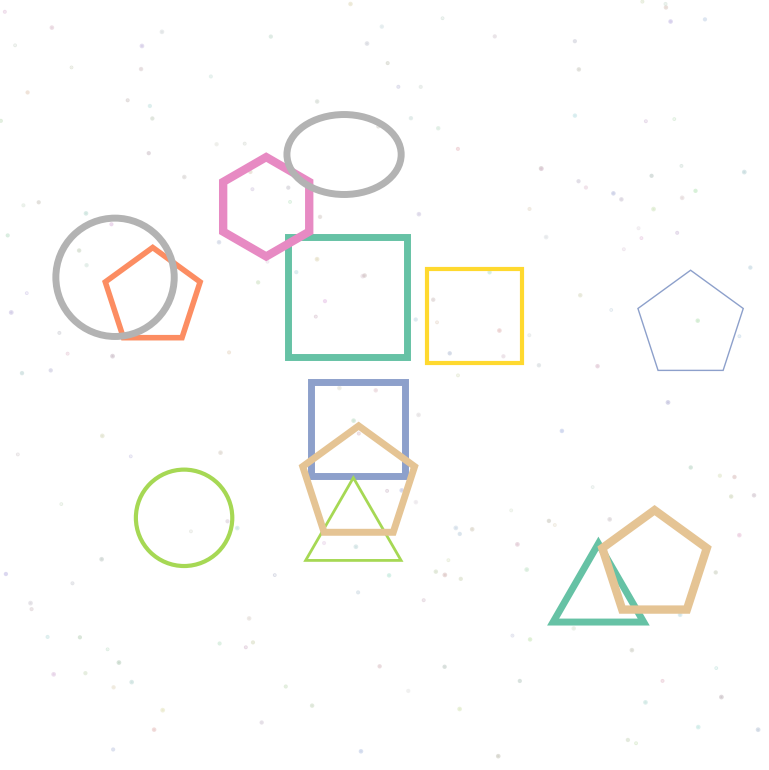[{"shape": "square", "thickness": 2.5, "radius": 0.39, "center": [0.451, 0.614]}, {"shape": "triangle", "thickness": 2.5, "radius": 0.34, "center": [0.777, 0.226]}, {"shape": "pentagon", "thickness": 2, "radius": 0.32, "center": [0.198, 0.614]}, {"shape": "square", "thickness": 2.5, "radius": 0.3, "center": [0.465, 0.443]}, {"shape": "pentagon", "thickness": 0.5, "radius": 0.36, "center": [0.897, 0.577]}, {"shape": "hexagon", "thickness": 3, "radius": 0.32, "center": [0.346, 0.731]}, {"shape": "circle", "thickness": 1.5, "radius": 0.31, "center": [0.239, 0.328]}, {"shape": "triangle", "thickness": 1, "radius": 0.36, "center": [0.459, 0.308]}, {"shape": "square", "thickness": 1.5, "radius": 0.31, "center": [0.616, 0.59]}, {"shape": "pentagon", "thickness": 3, "radius": 0.36, "center": [0.85, 0.266]}, {"shape": "pentagon", "thickness": 2.5, "radius": 0.38, "center": [0.466, 0.371]}, {"shape": "circle", "thickness": 2.5, "radius": 0.38, "center": [0.149, 0.64]}, {"shape": "oval", "thickness": 2.5, "radius": 0.37, "center": [0.447, 0.799]}]